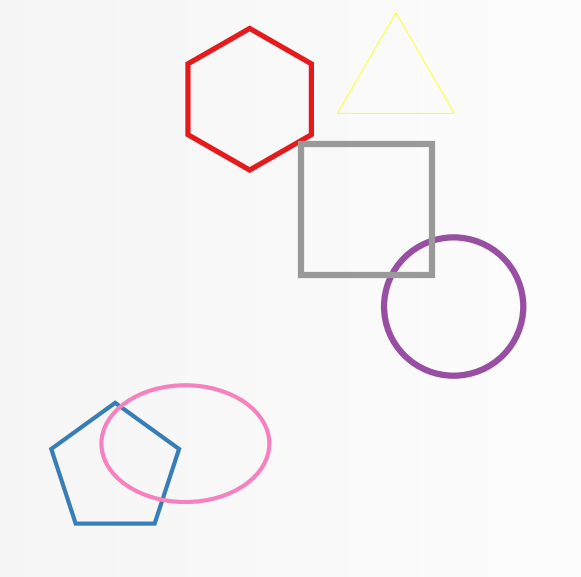[{"shape": "hexagon", "thickness": 2.5, "radius": 0.61, "center": [0.43, 0.827]}, {"shape": "pentagon", "thickness": 2, "radius": 0.58, "center": [0.198, 0.186]}, {"shape": "circle", "thickness": 3, "radius": 0.6, "center": [0.78, 0.468]}, {"shape": "triangle", "thickness": 0.5, "radius": 0.58, "center": [0.681, 0.861]}, {"shape": "oval", "thickness": 2, "radius": 0.72, "center": [0.319, 0.231]}, {"shape": "square", "thickness": 3, "radius": 0.57, "center": [0.631, 0.636]}]